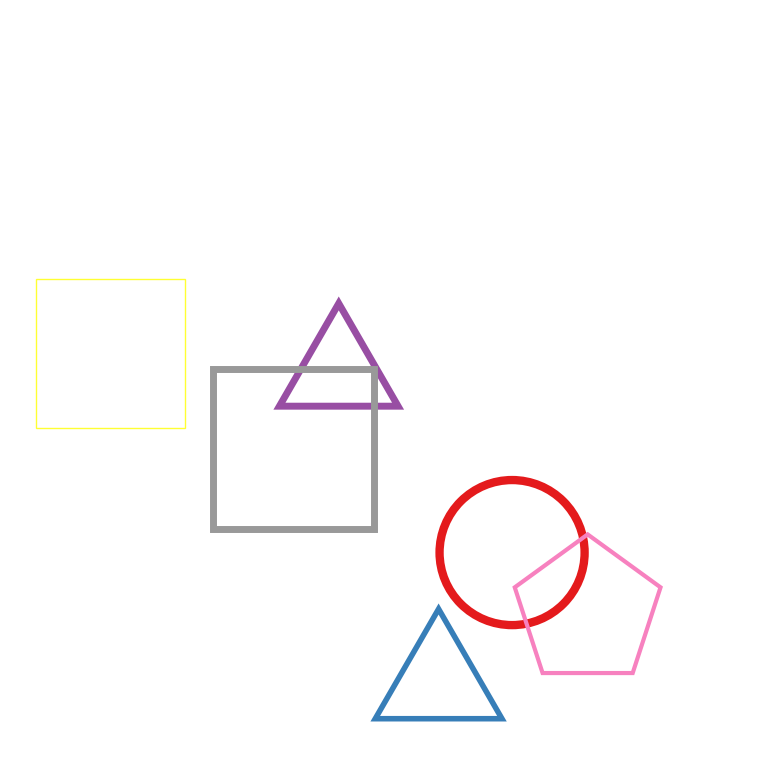[{"shape": "circle", "thickness": 3, "radius": 0.47, "center": [0.665, 0.282]}, {"shape": "triangle", "thickness": 2, "radius": 0.47, "center": [0.57, 0.114]}, {"shape": "triangle", "thickness": 2.5, "radius": 0.44, "center": [0.44, 0.517]}, {"shape": "square", "thickness": 0.5, "radius": 0.48, "center": [0.144, 0.541]}, {"shape": "pentagon", "thickness": 1.5, "radius": 0.5, "center": [0.763, 0.206]}, {"shape": "square", "thickness": 2.5, "radius": 0.52, "center": [0.381, 0.417]}]